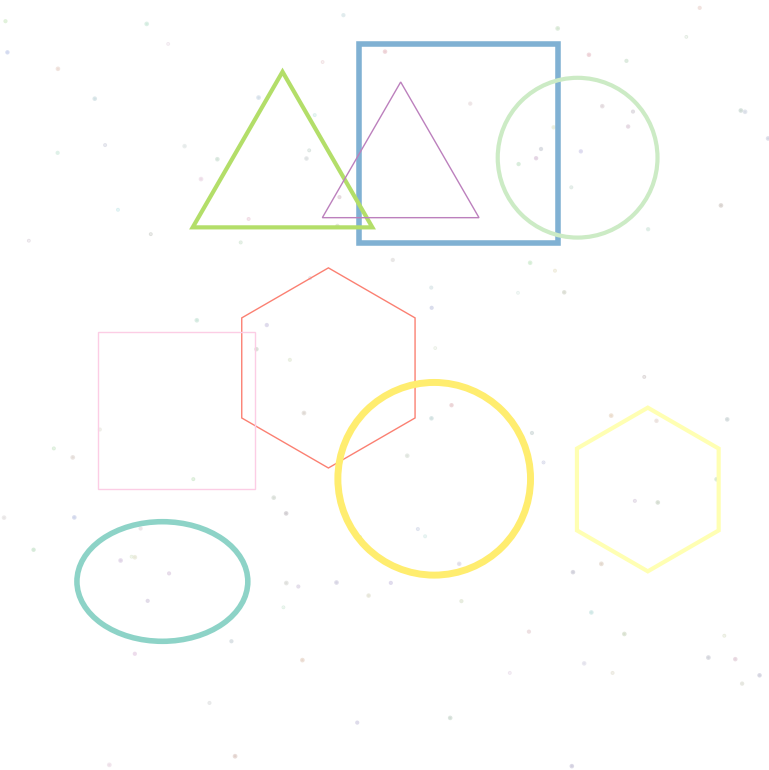[{"shape": "oval", "thickness": 2, "radius": 0.55, "center": [0.211, 0.245]}, {"shape": "hexagon", "thickness": 1.5, "radius": 0.53, "center": [0.841, 0.364]}, {"shape": "hexagon", "thickness": 0.5, "radius": 0.65, "center": [0.426, 0.522]}, {"shape": "square", "thickness": 2, "radius": 0.65, "center": [0.596, 0.814]}, {"shape": "triangle", "thickness": 1.5, "radius": 0.67, "center": [0.367, 0.772]}, {"shape": "square", "thickness": 0.5, "radius": 0.51, "center": [0.229, 0.467]}, {"shape": "triangle", "thickness": 0.5, "radius": 0.59, "center": [0.52, 0.776]}, {"shape": "circle", "thickness": 1.5, "radius": 0.52, "center": [0.75, 0.795]}, {"shape": "circle", "thickness": 2.5, "radius": 0.63, "center": [0.564, 0.378]}]